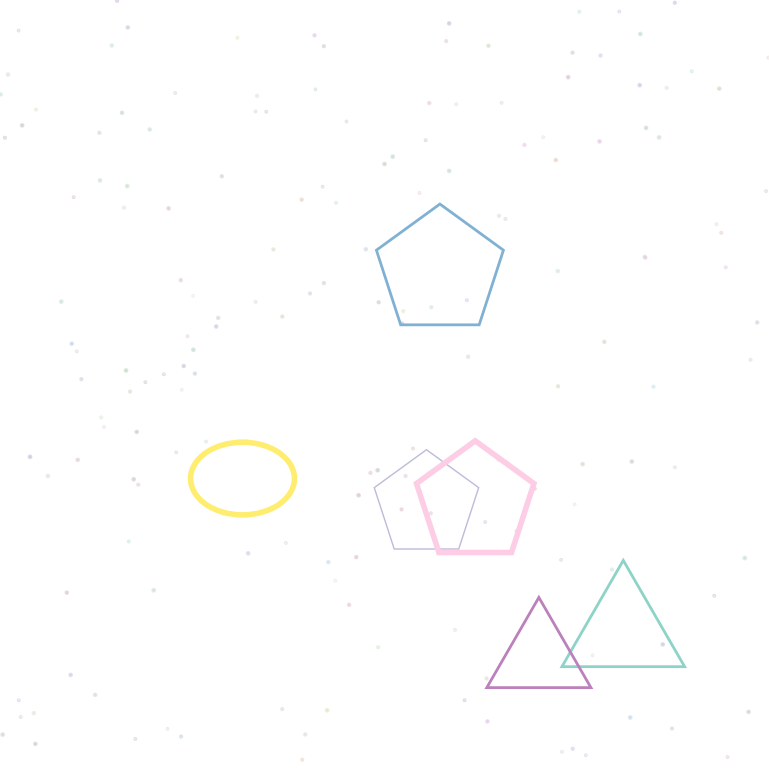[{"shape": "triangle", "thickness": 1, "radius": 0.46, "center": [0.809, 0.18]}, {"shape": "pentagon", "thickness": 0.5, "radius": 0.36, "center": [0.554, 0.345]}, {"shape": "pentagon", "thickness": 1, "radius": 0.43, "center": [0.571, 0.648]}, {"shape": "pentagon", "thickness": 2, "radius": 0.4, "center": [0.617, 0.347]}, {"shape": "triangle", "thickness": 1, "radius": 0.39, "center": [0.7, 0.146]}, {"shape": "oval", "thickness": 2, "radius": 0.34, "center": [0.315, 0.379]}]